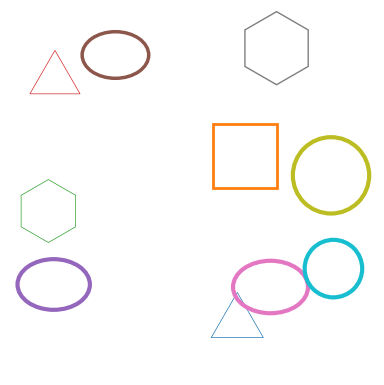[{"shape": "triangle", "thickness": 0.5, "radius": 0.39, "center": [0.616, 0.162]}, {"shape": "square", "thickness": 2, "radius": 0.41, "center": [0.637, 0.595]}, {"shape": "hexagon", "thickness": 0.5, "radius": 0.41, "center": [0.126, 0.452]}, {"shape": "triangle", "thickness": 0.5, "radius": 0.38, "center": [0.143, 0.794]}, {"shape": "oval", "thickness": 3, "radius": 0.47, "center": [0.139, 0.261]}, {"shape": "oval", "thickness": 2.5, "radius": 0.43, "center": [0.3, 0.857]}, {"shape": "oval", "thickness": 3, "radius": 0.49, "center": [0.703, 0.255]}, {"shape": "hexagon", "thickness": 1, "radius": 0.47, "center": [0.718, 0.875]}, {"shape": "circle", "thickness": 3, "radius": 0.5, "center": [0.86, 0.545]}, {"shape": "circle", "thickness": 3, "radius": 0.37, "center": [0.866, 0.302]}]